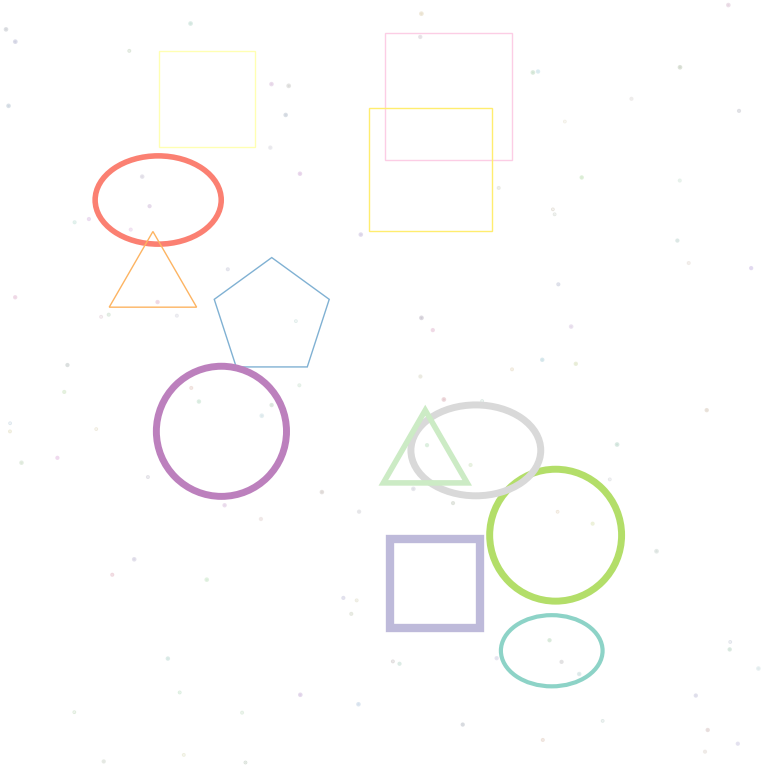[{"shape": "oval", "thickness": 1.5, "radius": 0.33, "center": [0.717, 0.155]}, {"shape": "square", "thickness": 0.5, "radius": 0.31, "center": [0.268, 0.871]}, {"shape": "square", "thickness": 3, "radius": 0.29, "center": [0.565, 0.242]}, {"shape": "oval", "thickness": 2, "radius": 0.41, "center": [0.205, 0.74]}, {"shape": "pentagon", "thickness": 0.5, "radius": 0.39, "center": [0.353, 0.587]}, {"shape": "triangle", "thickness": 0.5, "radius": 0.33, "center": [0.199, 0.634]}, {"shape": "circle", "thickness": 2.5, "radius": 0.43, "center": [0.722, 0.305]}, {"shape": "square", "thickness": 0.5, "radius": 0.41, "center": [0.582, 0.875]}, {"shape": "oval", "thickness": 2.5, "radius": 0.42, "center": [0.618, 0.415]}, {"shape": "circle", "thickness": 2.5, "radius": 0.42, "center": [0.288, 0.44]}, {"shape": "triangle", "thickness": 2, "radius": 0.31, "center": [0.552, 0.404]}, {"shape": "square", "thickness": 0.5, "radius": 0.4, "center": [0.559, 0.78]}]